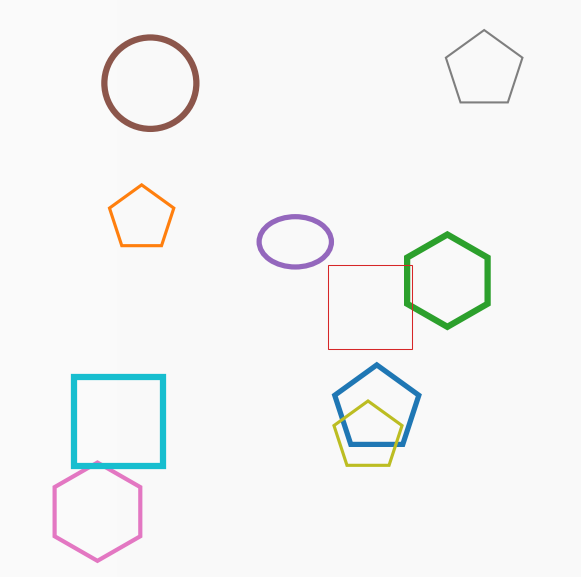[{"shape": "pentagon", "thickness": 2.5, "radius": 0.38, "center": [0.648, 0.291]}, {"shape": "pentagon", "thickness": 1.5, "radius": 0.29, "center": [0.244, 0.621]}, {"shape": "hexagon", "thickness": 3, "radius": 0.4, "center": [0.77, 0.513]}, {"shape": "square", "thickness": 0.5, "radius": 0.36, "center": [0.636, 0.467]}, {"shape": "oval", "thickness": 2.5, "radius": 0.31, "center": [0.508, 0.58]}, {"shape": "circle", "thickness": 3, "radius": 0.4, "center": [0.259, 0.855]}, {"shape": "hexagon", "thickness": 2, "radius": 0.43, "center": [0.168, 0.113]}, {"shape": "pentagon", "thickness": 1, "radius": 0.35, "center": [0.833, 0.878]}, {"shape": "pentagon", "thickness": 1.5, "radius": 0.31, "center": [0.633, 0.243]}, {"shape": "square", "thickness": 3, "radius": 0.38, "center": [0.203, 0.269]}]